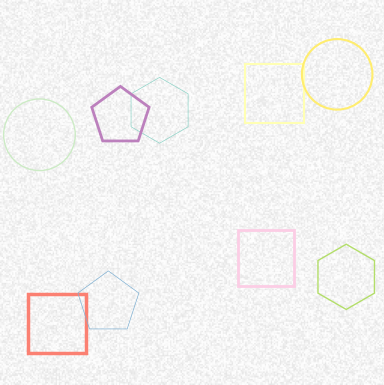[{"shape": "hexagon", "thickness": 0.5, "radius": 0.43, "center": [0.414, 0.714]}, {"shape": "square", "thickness": 1.5, "radius": 0.38, "center": [0.714, 0.757]}, {"shape": "square", "thickness": 2.5, "radius": 0.38, "center": [0.149, 0.159]}, {"shape": "pentagon", "thickness": 0.5, "radius": 0.42, "center": [0.281, 0.213]}, {"shape": "hexagon", "thickness": 1, "radius": 0.42, "center": [0.899, 0.281]}, {"shape": "square", "thickness": 2, "radius": 0.36, "center": [0.69, 0.33]}, {"shape": "pentagon", "thickness": 2, "radius": 0.39, "center": [0.313, 0.697]}, {"shape": "circle", "thickness": 1, "radius": 0.47, "center": [0.102, 0.65]}, {"shape": "circle", "thickness": 1.5, "radius": 0.46, "center": [0.876, 0.807]}]